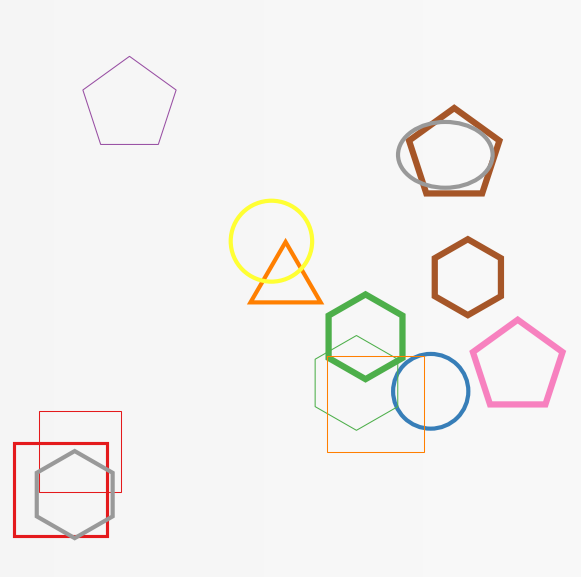[{"shape": "square", "thickness": 1.5, "radius": 0.4, "center": [0.105, 0.151]}, {"shape": "square", "thickness": 0.5, "radius": 0.35, "center": [0.137, 0.217]}, {"shape": "circle", "thickness": 2, "radius": 0.32, "center": [0.741, 0.322]}, {"shape": "hexagon", "thickness": 3, "radius": 0.37, "center": [0.629, 0.416]}, {"shape": "hexagon", "thickness": 0.5, "radius": 0.41, "center": [0.613, 0.336]}, {"shape": "pentagon", "thickness": 0.5, "radius": 0.42, "center": [0.223, 0.817]}, {"shape": "triangle", "thickness": 2, "radius": 0.35, "center": [0.491, 0.51]}, {"shape": "square", "thickness": 0.5, "radius": 0.41, "center": [0.646, 0.3]}, {"shape": "circle", "thickness": 2, "radius": 0.35, "center": [0.467, 0.582]}, {"shape": "hexagon", "thickness": 3, "radius": 0.33, "center": [0.805, 0.519]}, {"shape": "pentagon", "thickness": 3, "radius": 0.41, "center": [0.781, 0.73]}, {"shape": "pentagon", "thickness": 3, "radius": 0.41, "center": [0.891, 0.364]}, {"shape": "oval", "thickness": 2, "radius": 0.41, "center": [0.766, 0.731]}, {"shape": "hexagon", "thickness": 2, "radius": 0.38, "center": [0.129, 0.143]}]